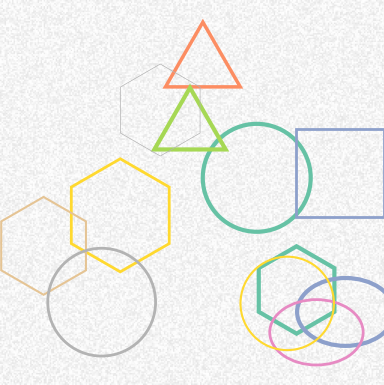[{"shape": "hexagon", "thickness": 3, "radius": 0.57, "center": [0.77, 0.247]}, {"shape": "circle", "thickness": 3, "radius": 0.7, "center": [0.667, 0.538]}, {"shape": "triangle", "thickness": 2.5, "radius": 0.56, "center": [0.527, 0.83]}, {"shape": "oval", "thickness": 3, "radius": 0.63, "center": [0.898, 0.19]}, {"shape": "square", "thickness": 2, "radius": 0.57, "center": [0.884, 0.551]}, {"shape": "oval", "thickness": 2, "radius": 0.61, "center": [0.822, 0.137]}, {"shape": "triangle", "thickness": 3, "radius": 0.53, "center": [0.494, 0.665]}, {"shape": "circle", "thickness": 1.5, "radius": 0.61, "center": [0.746, 0.212]}, {"shape": "hexagon", "thickness": 2, "radius": 0.73, "center": [0.312, 0.441]}, {"shape": "hexagon", "thickness": 1.5, "radius": 0.64, "center": [0.113, 0.361]}, {"shape": "hexagon", "thickness": 0.5, "radius": 0.6, "center": [0.416, 0.714]}, {"shape": "circle", "thickness": 2, "radius": 0.7, "center": [0.264, 0.215]}]